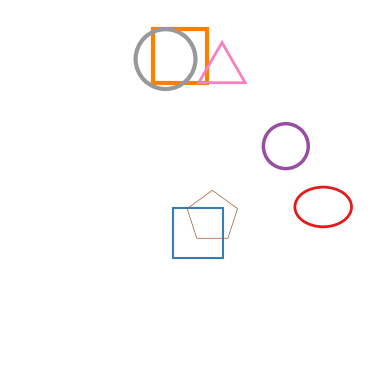[{"shape": "oval", "thickness": 2, "radius": 0.37, "center": [0.839, 0.462]}, {"shape": "square", "thickness": 1.5, "radius": 0.32, "center": [0.515, 0.394]}, {"shape": "circle", "thickness": 2.5, "radius": 0.29, "center": [0.742, 0.62]}, {"shape": "square", "thickness": 3, "radius": 0.35, "center": [0.467, 0.855]}, {"shape": "pentagon", "thickness": 0.5, "radius": 0.34, "center": [0.552, 0.437]}, {"shape": "triangle", "thickness": 2, "radius": 0.35, "center": [0.577, 0.82]}, {"shape": "circle", "thickness": 3, "radius": 0.39, "center": [0.43, 0.847]}]